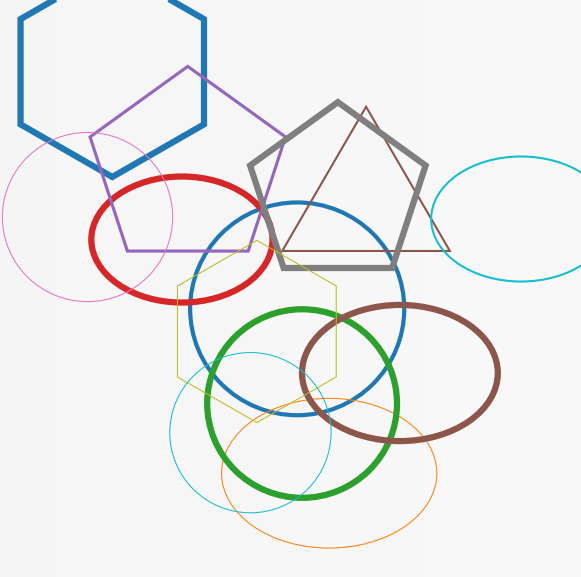[{"shape": "circle", "thickness": 2, "radius": 0.92, "center": [0.511, 0.464]}, {"shape": "hexagon", "thickness": 3, "radius": 0.91, "center": [0.193, 0.875]}, {"shape": "oval", "thickness": 0.5, "radius": 0.93, "center": [0.566, 0.18]}, {"shape": "circle", "thickness": 3, "radius": 0.82, "center": [0.52, 0.3]}, {"shape": "oval", "thickness": 3, "radius": 0.78, "center": [0.313, 0.584]}, {"shape": "pentagon", "thickness": 1.5, "radius": 0.88, "center": [0.323, 0.707]}, {"shape": "triangle", "thickness": 1, "radius": 0.83, "center": [0.63, 0.648]}, {"shape": "oval", "thickness": 3, "radius": 0.84, "center": [0.688, 0.353]}, {"shape": "circle", "thickness": 0.5, "radius": 0.73, "center": [0.151, 0.623]}, {"shape": "pentagon", "thickness": 3, "radius": 0.79, "center": [0.581, 0.664]}, {"shape": "hexagon", "thickness": 0.5, "radius": 0.79, "center": [0.442, 0.425]}, {"shape": "oval", "thickness": 1, "radius": 0.77, "center": [0.896, 0.62]}, {"shape": "circle", "thickness": 0.5, "radius": 0.69, "center": [0.431, 0.25]}]